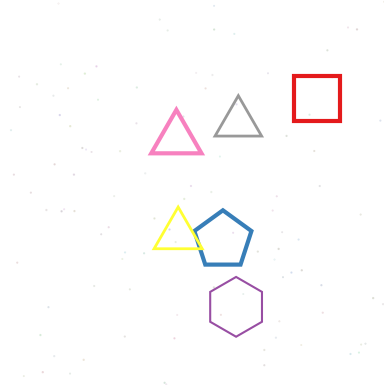[{"shape": "square", "thickness": 3, "radius": 0.3, "center": [0.823, 0.745]}, {"shape": "pentagon", "thickness": 3, "radius": 0.39, "center": [0.579, 0.376]}, {"shape": "hexagon", "thickness": 1.5, "radius": 0.39, "center": [0.613, 0.203]}, {"shape": "triangle", "thickness": 2, "radius": 0.36, "center": [0.463, 0.39]}, {"shape": "triangle", "thickness": 3, "radius": 0.38, "center": [0.458, 0.639]}, {"shape": "triangle", "thickness": 2, "radius": 0.35, "center": [0.619, 0.682]}]